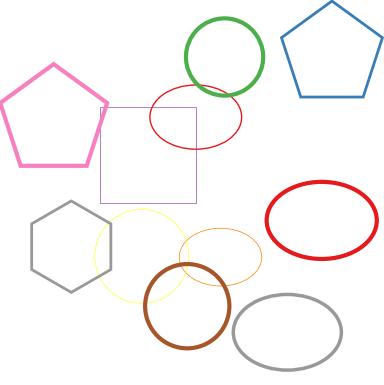[{"shape": "oval", "thickness": 1, "radius": 0.6, "center": [0.509, 0.696]}, {"shape": "oval", "thickness": 3, "radius": 0.72, "center": [0.836, 0.427]}, {"shape": "pentagon", "thickness": 2, "radius": 0.69, "center": [0.862, 0.859]}, {"shape": "circle", "thickness": 3, "radius": 0.5, "center": [0.583, 0.852]}, {"shape": "square", "thickness": 0.5, "radius": 0.62, "center": [0.384, 0.597]}, {"shape": "oval", "thickness": 0.5, "radius": 0.54, "center": [0.573, 0.332]}, {"shape": "circle", "thickness": 0.5, "radius": 0.61, "center": [0.368, 0.334]}, {"shape": "circle", "thickness": 3, "radius": 0.55, "center": [0.486, 0.205]}, {"shape": "pentagon", "thickness": 3, "radius": 0.73, "center": [0.139, 0.687]}, {"shape": "hexagon", "thickness": 2, "radius": 0.59, "center": [0.185, 0.359]}, {"shape": "oval", "thickness": 2.5, "radius": 0.7, "center": [0.746, 0.137]}]